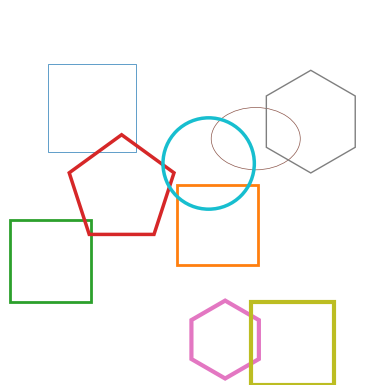[{"shape": "square", "thickness": 0.5, "radius": 0.57, "center": [0.238, 0.719]}, {"shape": "square", "thickness": 2, "radius": 0.52, "center": [0.565, 0.415]}, {"shape": "square", "thickness": 2, "radius": 0.53, "center": [0.131, 0.323]}, {"shape": "pentagon", "thickness": 2.5, "radius": 0.72, "center": [0.316, 0.507]}, {"shape": "oval", "thickness": 0.5, "radius": 0.58, "center": [0.664, 0.64]}, {"shape": "hexagon", "thickness": 3, "radius": 0.51, "center": [0.585, 0.118]}, {"shape": "hexagon", "thickness": 1, "radius": 0.67, "center": [0.807, 0.684]}, {"shape": "square", "thickness": 3, "radius": 0.54, "center": [0.76, 0.109]}, {"shape": "circle", "thickness": 2.5, "radius": 0.59, "center": [0.542, 0.575]}]